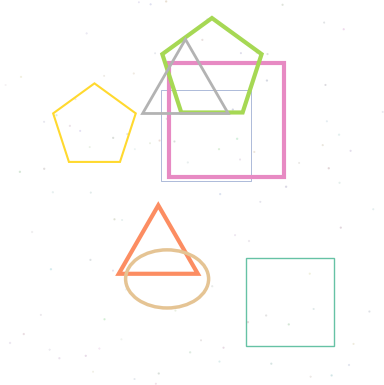[{"shape": "square", "thickness": 1, "radius": 0.57, "center": [0.753, 0.215]}, {"shape": "triangle", "thickness": 3, "radius": 0.59, "center": [0.411, 0.348]}, {"shape": "square", "thickness": 0.5, "radius": 0.59, "center": [0.535, 0.649]}, {"shape": "square", "thickness": 3, "radius": 0.75, "center": [0.588, 0.688]}, {"shape": "pentagon", "thickness": 3, "radius": 0.68, "center": [0.551, 0.818]}, {"shape": "pentagon", "thickness": 1.5, "radius": 0.56, "center": [0.245, 0.671]}, {"shape": "oval", "thickness": 2.5, "radius": 0.54, "center": [0.434, 0.276]}, {"shape": "triangle", "thickness": 2, "radius": 0.64, "center": [0.482, 0.769]}]